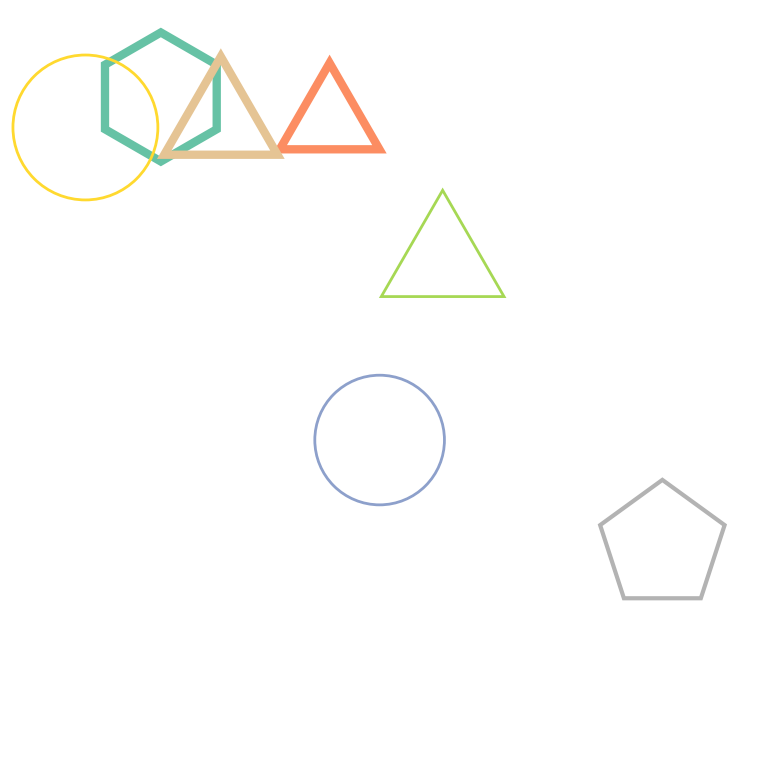[{"shape": "hexagon", "thickness": 3, "radius": 0.42, "center": [0.209, 0.874]}, {"shape": "triangle", "thickness": 3, "radius": 0.37, "center": [0.428, 0.843]}, {"shape": "circle", "thickness": 1, "radius": 0.42, "center": [0.493, 0.429]}, {"shape": "triangle", "thickness": 1, "radius": 0.46, "center": [0.575, 0.661]}, {"shape": "circle", "thickness": 1, "radius": 0.47, "center": [0.111, 0.834]}, {"shape": "triangle", "thickness": 3, "radius": 0.42, "center": [0.287, 0.842]}, {"shape": "pentagon", "thickness": 1.5, "radius": 0.42, "center": [0.86, 0.292]}]